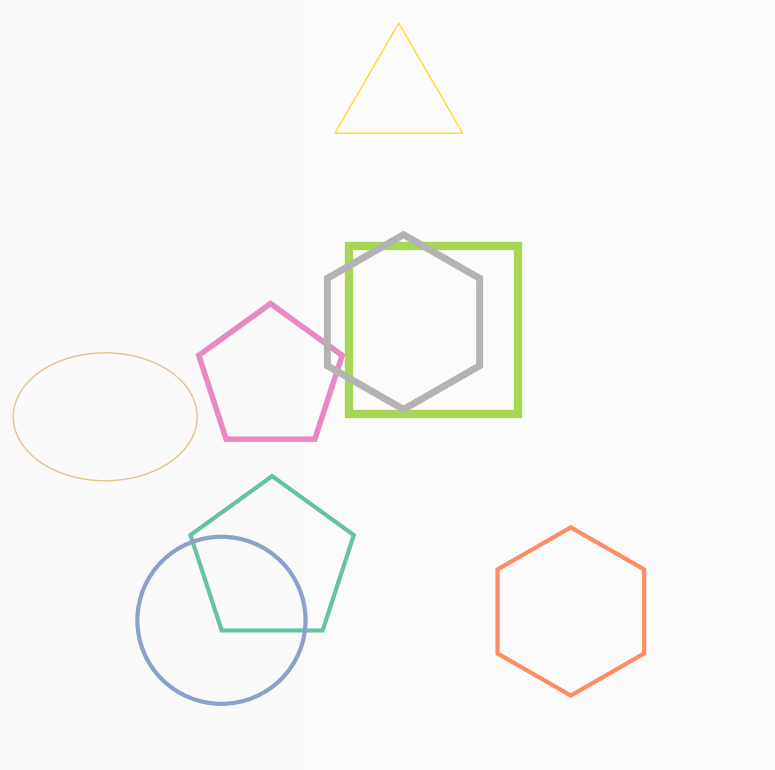[{"shape": "pentagon", "thickness": 1.5, "radius": 0.55, "center": [0.351, 0.271]}, {"shape": "hexagon", "thickness": 1.5, "radius": 0.55, "center": [0.737, 0.206]}, {"shape": "circle", "thickness": 1.5, "radius": 0.54, "center": [0.286, 0.194]}, {"shape": "pentagon", "thickness": 2, "radius": 0.49, "center": [0.349, 0.508]}, {"shape": "square", "thickness": 3, "radius": 0.55, "center": [0.559, 0.571]}, {"shape": "triangle", "thickness": 0.5, "radius": 0.48, "center": [0.515, 0.875]}, {"shape": "oval", "thickness": 0.5, "radius": 0.59, "center": [0.136, 0.459]}, {"shape": "hexagon", "thickness": 2.5, "radius": 0.57, "center": [0.521, 0.582]}]